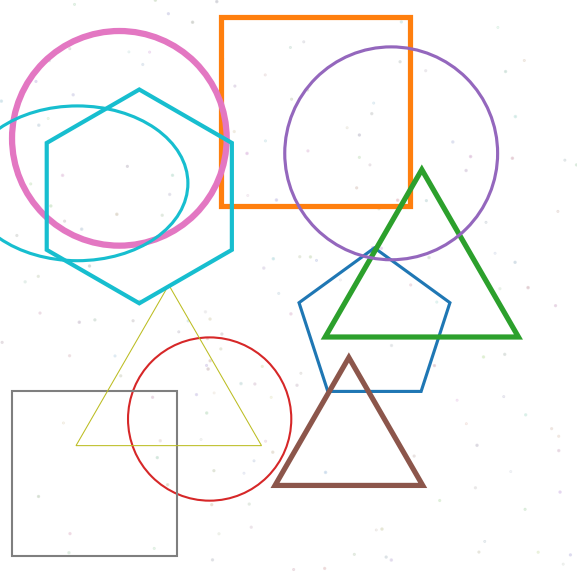[{"shape": "pentagon", "thickness": 1.5, "radius": 0.69, "center": [0.648, 0.432]}, {"shape": "square", "thickness": 2.5, "radius": 0.82, "center": [0.546, 0.806]}, {"shape": "triangle", "thickness": 2.5, "radius": 0.97, "center": [0.73, 0.512]}, {"shape": "circle", "thickness": 1, "radius": 0.71, "center": [0.363, 0.274]}, {"shape": "circle", "thickness": 1.5, "radius": 0.92, "center": [0.677, 0.734]}, {"shape": "triangle", "thickness": 2.5, "radius": 0.74, "center": [0.604, 0.232]}, {"shape": "circle", "thickness": 3, "radius": 0.93, "center": [0.207, 0.76]}, {"shape": "square", "thickness": 1, "radius": 0.71, "center": [0.164, 0.18]}, {"shape": "triangle", "thickness": 0.5, "radius": 0.93, "center": [0.292, 0.32]}, {"shape": "oval", "thickness": 1.5, "radius": 0.96, "center": [0.134, 0.682]}, {"shape": "hexagon", "thickness": 2, "radius": 0.93, "center": [0.241, 0.659]}]